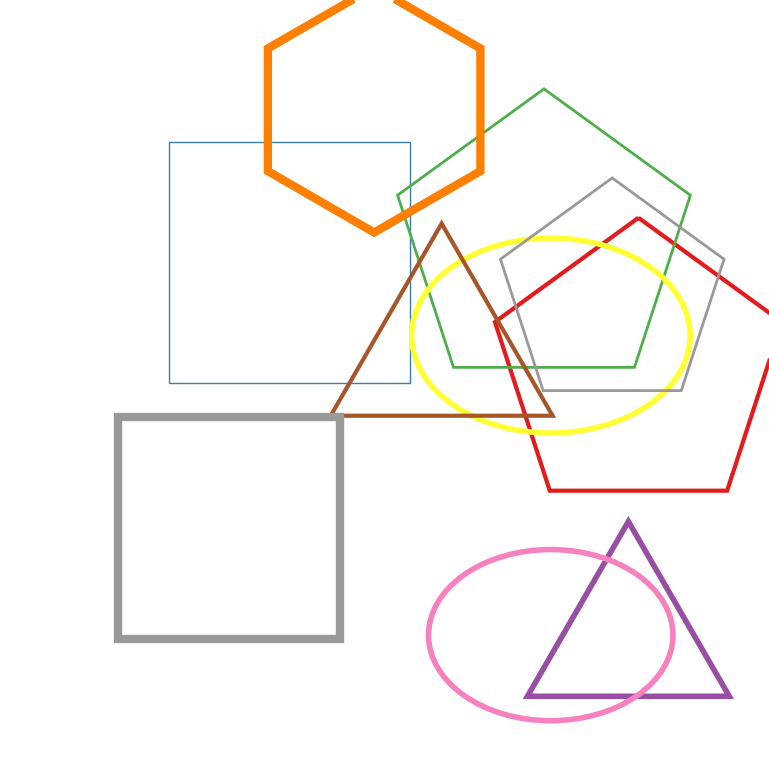[{"shape": "pentagon", "thickness": 1.5, "radius": 0.98, "center": [0.829, 0.521]}, {"shape": "square", "thickness": 0.5, "radius": 0.78, "center": [0.376, 0.659]}, {"shape": "pentagon", "thickness": 1, "radius": 1.0, "center": [0.706, 0.685]}, {"shape": "triangle", "thickness": 2, "radius": 0.76, "center": [0.816, 0.171]}, {"shape": "hexagon", "thickness": 3, "radius": 0.8, "center": [0.486, 0.857]}, {"shape": "oval", "thickness": 2, "radius": 0.9, "center": [0.715, 0.564]}, {"shape": "triangle", "thickness": 1.5, "radius": 0.83, "center": [0.574, 0.543]}, {"shape": "oval", "thickness": 2, "radius": 0.79, "center": [0.715, 0.175]}, {"shape": "square", "thickness": 3, "radius": 0.72, "center": [0.298, 0.314]}, {"shape": "pentagon", "thickness": 1, "radius": 0.76, "center": [0.795, 0.616]}]